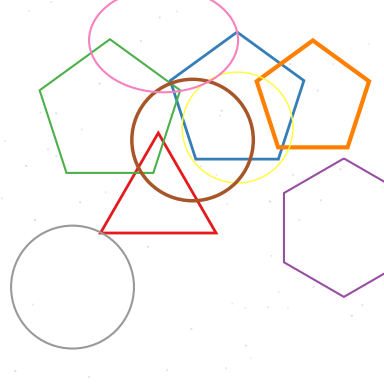[{"shape": "triangle", "thickness": 2, "radius": 0.87, "center": [0.411, 0.481]}, {"shape": "pentagon", "thickness": 2, "radius": 0.91, "center": [0.616, 0.734]}, {"shape": "pentagon", "thickness": 1.5, "radius": 0.96, "center": [0.285, 0.706]}, {"shape": "hexagon", "thickness": 1.5, "radius": 0.9, "center": [0.893, 0.409]}, {"shape": "pentagon", "thickness": 3, "radius": 0.77, "center": [0.813, 0.741]}, {"shape": "circle", "thickness": 1, "radius": 0.72, "center": [0.617, 0.669]}, {"shape": "circle", "thickness": 2.5, "radius": 0.79, "center": [0.5, 0.636]}, {"shape": "oval", "thickness": 1.5, "radius": 0.97, "center": [0.425, 0.896]}, {"shape": "circle", "thickness": 1.5, "radius": 0.8, "center": [0.188, 0.254]}]